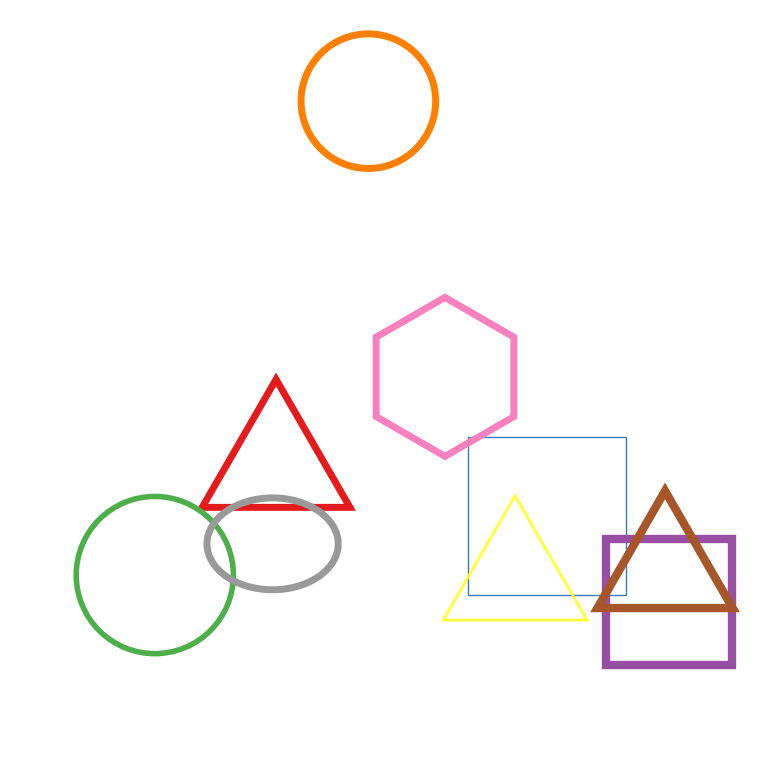[{"shape": "triangle", "thickness": 2.5, "radius": 0.55, "center": [0.359, 0.396]}, {"shape": "square", "thickness": 0.5, "radius": 0.51, "center": [0.71, 0.33]}, {"shape": "circle", "thickness": 2, "radius": 0.51, "center": [0.201, 0.253]}, {"shape": "square", "thickness": 3, "radius": 0.41, "center": [0.869, 0.218]}, {"shape": "circle", "thickness": 2.5, "radius": 0.44, "center": [0.478, 0.869]}, {"shape": "triangle", "thickness": 1, "radius": 0.54, "center": [0.669, 0.249]}, {"shape": "triangle", "thickness": 3, "radius": 0.51, "center": [0.864, 0.261]}, {"shape": "hexagon", "thickness": 2.5, "radius": 0.52, "center": [0.578, 0.511]}, {"shape": "oval", "thickness": 2.5, "radius": 0.43, "center": [0.354, 0.294]}]